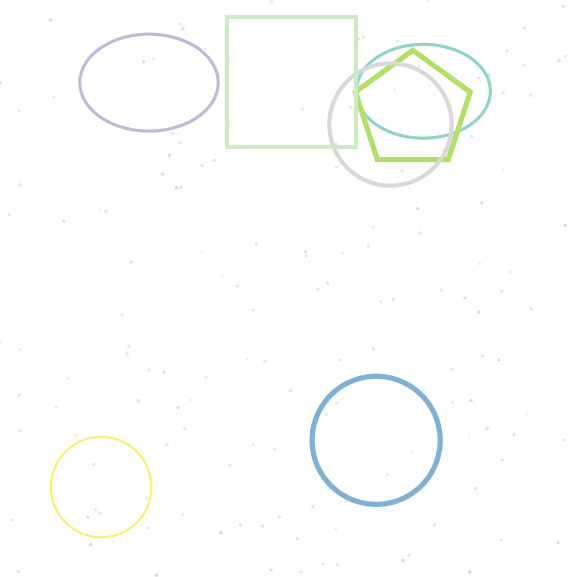[{"shape": "oval", "thickness": 1.5, "radius": 0.58, "center": [0.733, 0.841]}, {"shape": "oval", "thickness": 1.5, "radius": 0.6, "center": [0.258, 0.856]}, {"shape": "circle", "thickness": 2.5, "radius": 0.55, "center": [0.651, 0.237]}, {"shape": "pentagon", "thickness": 2.5, "radius": 0.52, "center": [0.715, 0.807]}, {"shape": "circle", "thickness": 2, "radius": 0.53, "center": [0.676, 0.784]}, {"shape": "square", "thickness": 2, "radius": 0.56, "center": [0.505, 0.857]}, {"shape": "circle", "thickness": 1, "radius": 0.43, "center": [0.175, 0.156]}]